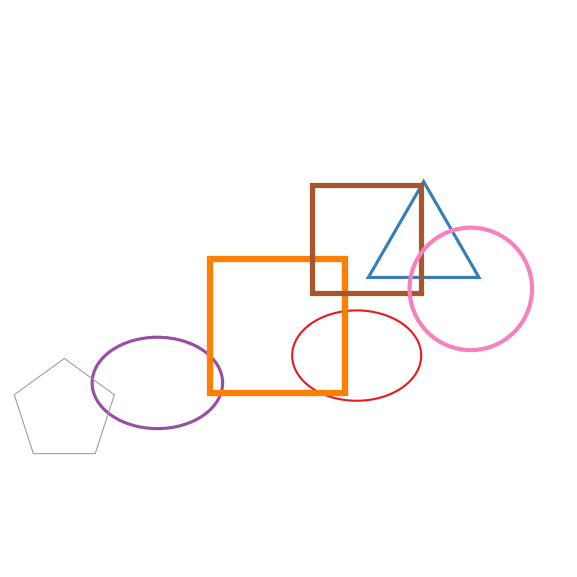[{"shape": "oval", "thickness": 1, "radius": 0.56, "center": [0.618, 0.383]}, {"shape": "triangle", "thickness": 1.5, "radius": 0.55, "center": [0.734, 0.574]}, {"shape": "oval", "thickness": 1.5, "radius": 0.57, "center": [0.273, 0.336]}, {"shape": "square", "thickness": 3, "radius": 0.58, "center": [0.481, 0.435]}, {"shape": "square", "thickness": 2.5, "radius": 0.47, "center": [0.635, 0.585]}, {"shape": "circle", "thickness": 2, "radius": 0.53, "center": [0.815, 0.499]}, {"shape": "pentagon", "thickness": 0.5, "radius": 0.46, "center": [0.111, 0.287]}]